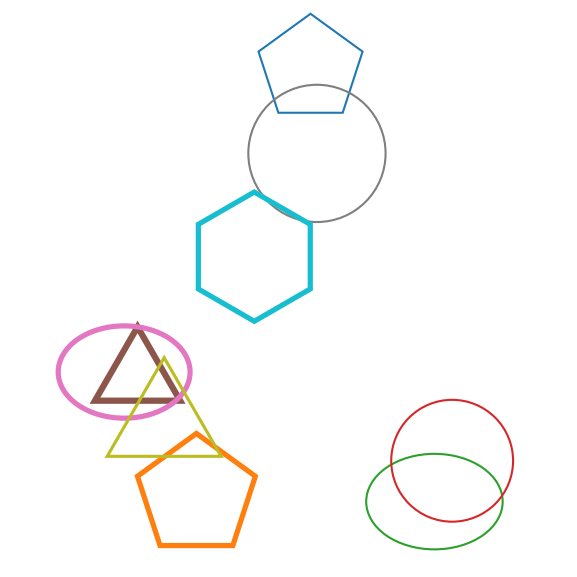[{"shape": "pentagon", "thickness": 1, "radius": 0.47, "center": [0.538, 0.881]}, {"shape": "pentagon", "thickness": 2.5, "radius": 0.54, "center": [0.34, 0.141]}, {"shape": "oval", "thickness": 1, "radius": 0.59, "center": [0.752, 0.131]}, {"shape": "circle", "thickness": 1, "radius": 0.53, "center": [0.783, 0.201]}, {"shape": "triangle", "thickness": 3, "radius": 0.43, "center": [0.238, 0.348]}, {"shape": "oval", "thickness": 2.5, "radius": 0.57, "center": [0.215, 0.355]}, {"shape": "circle", "thickness": 1, "radius": 0.59, "center": [0.549, 0.734]}, {"shape": "triangle", "thickness": 1.5, "radius": 0.57, "center": [0.284, 0.266]}, {"shape": "hexagon", "thickness": 2.5, "radius": 0.56, "center": [0.44, 0.555]}]